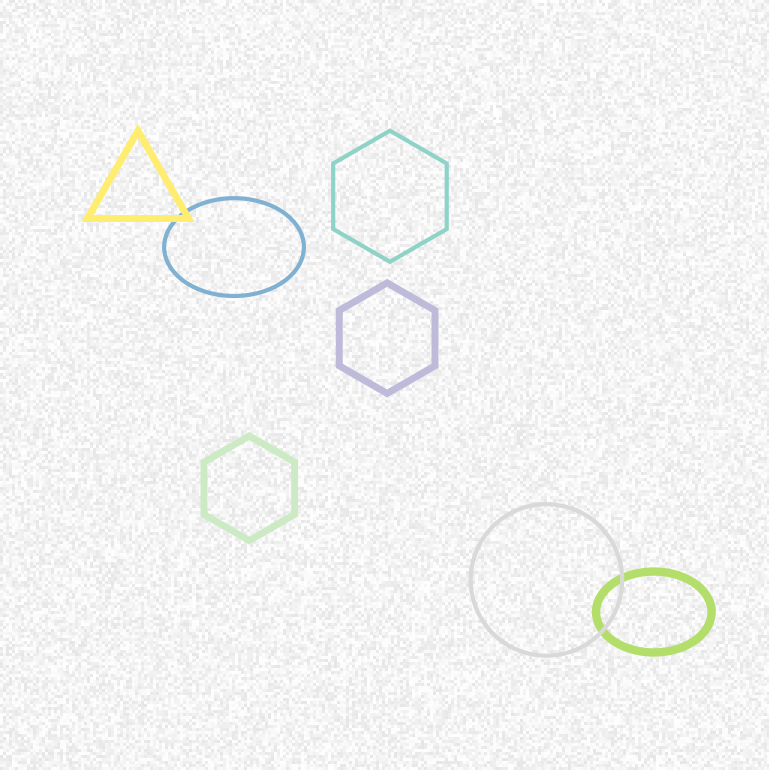[{"shape": "hexagon", "thickness": 1.5, "radius": 0.43, "center": [0.506, 0.745]}, {"shape": "hexagon", "thickness": 2.5, "radius": 0.36, "center": [0.503, 0.561]}, {"shape": "oval", "thickness": 1.5, "radius": 0.45, "center": [0.304, 0.679]}, {"shape": "oval", "thickness": 3, "radius": 0.38, "center": [0.849, 0.205]}, {"shape": "circle", "thickness": 1.5, "radius": 0.49, "center": [0.71, 0.247]}, {"shape": "hexagon", "thickness": 2.5, "radius": 0.34, "center": [0.324, 0.366]}, {"shape": "triangle", "thickness": 2.5, "radius": 0.38, "center": [0.179, 0.754]}]